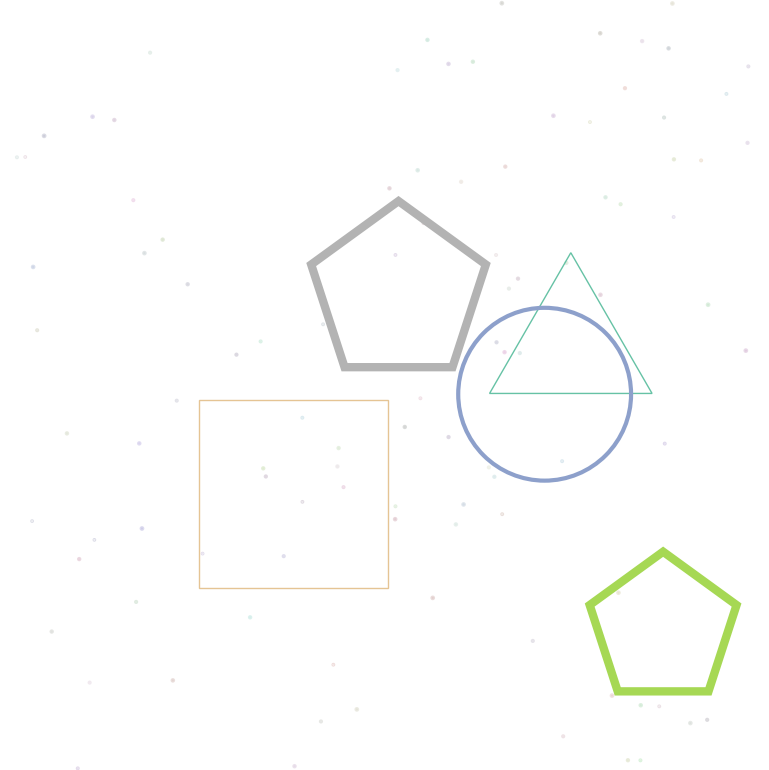[{"shape": "triangle", "thickness": 0.5, "radius": 0.61, "center": [0.741, 0.55]}, {"shape": "circle", "thickness": 1.5, "radius": 0.56, "center": [0.707, 0.488]}, {"shape": "pentagon", "thickness": 3, "radius": 0.5, "center": [0.861, 0.183]}, {"shape": "square", "thickness": 0.5, "radius": 0.61, "center": [0.381, 0.358]}, {"shape": "pentagon", "thickness": 3, "radius": 0.6, "center": [0.518, 0.62]}]